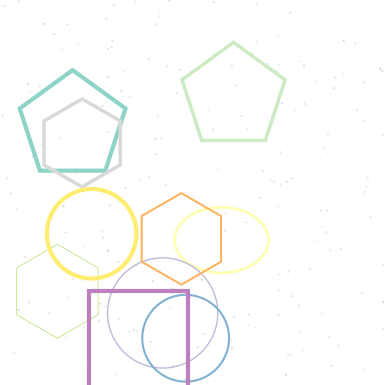[{"shape": "pentagon", "thickness": 3, "radius": 0.72, "center": [0.189, 0.674]}, {"shape": "oval", "thickness": 2, "radius": 0.61, "center": [0.575, 0.376]}, {"shape": "circle", "thickness": 1, "radius": 0.72, "center": [0.423, 0.187]}, {"shape": "circle", "thickness": 1.5, "radius": 0.56, "center": [0.482, 0.121]}, {"shape": "hexagon", "thickness": 1.5, "radius": 0.59, "center": [0.471, 0.379]}, {"shape": "hexagon", "thickness": 0.5, "radius": 0.61, "center": [0.149, 0.243]}, {"shape": "hexagon", "thickness": 2.5, "radius": 0.57, "center": [0.213, 0.629]}, {"shape": "square", "thickness": 3, "radius": 0.64, "center": [0.359, 0.116]}, {"shape": "pentagon", "thickness": 2.5, "radius": 0.7, "center": [0.607, 0.749]}, {"shape": "circle", "thickness": 3, "radius": 0.58, "center": [0.238, 0.393]}]